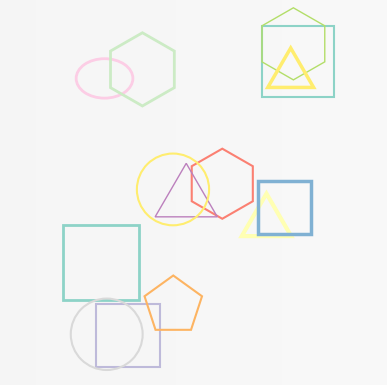[{"shape": "square", "thickness": 1.5, "radius": 0.46, "center": [0.769, 0.84]}, {"shape": "square", "thickness": 2, "radius": 0.49, "center": [0.26, 0.317]}, {"shape": "triangle", "thickness": 3, "radius": 0.37, "center": [0.688, 0.424]}, {"shape": "square", "thickness": 1.5, "radius": 0.41, "center": [0.331, 0.129]}, {"shape": "hexagon", "thickness": 1.5, "radius": 0.46, "center": [0.574, 0.523]}, {"shape": "square", "thickness": 2.5, "radius": 0.35, "center": [0.735, 0.46]}, {"shape": "pentagon", "thickness": 1.5, "radius": 0.39, "center": [0.447, 0.206]}, {"shape": "hexagon", "thickness": 1, "radius": 0.47, "center": [0.757, 0.886]}, {"shape": "oval", "thickness": 2, "radius": 0.37, "center": [0.27, 0.796]}, {"shape": "circle", "thickness": 1.5, "radius": 0.46, "center": [0.275, 0.132]}, {"shape": "triangle", "thickness": 1, "radius": 0.46, "center": [0.481, 0.483]}, {"shape": "hexagon", "thickness": 2, "radius": 0.48, "center": [0.368, 0.82]}, {"shape": "circle", "thickness": 1.5, "radius": 0.47, "center": [0.446, 0.508]}, {"shape": "triangle", "thickness": 2.5, "radius": 0.34, "center": [0.75, 0.807]}]